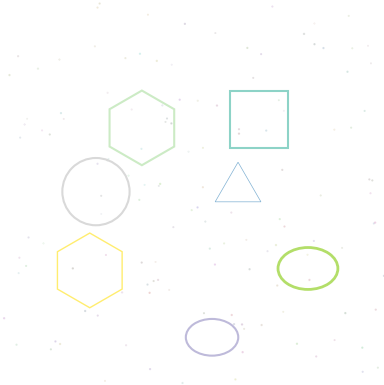[{"shape": "square", "thickness": 1.5, "radius": 0.37, "center": [0.673, 0.689]}, {"shape": "oval", "thickness": 1.5, "radius": 0.34, "center": [0.551, 0.124]}, {"shape": "triangle", "thickness": 0.5, "radius": 0.34, "center": [0.618, 0.51]}, {"shape": "oval", "thickness": 2, "radius": 0.39, "center": [0.8, 0.303]}, {"shape": "circle", "thickness": 1.5, "radius": 0.44, "center": [0.249, 0.502]}, {"shape": "hexagon", "thickness": 1.5, "radius": 0.48, "center": [0.369, 0.668]}, {"shape": "hexagon", "thickness": 1, "radius": 0.49, "center": [0.233, 0.298]}]